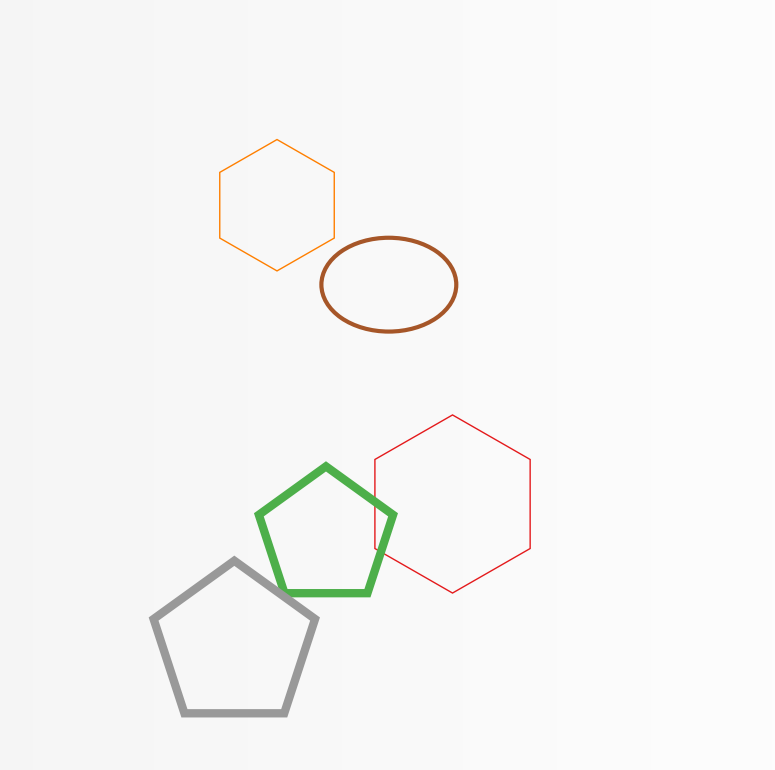[{"shape": "hexagon", "thickness": 0.5, "radius": 0.58, "center": [0.584, 0.345]}, {"shape": "pentagon", "thickness": 3, "radius": 0.46, "center": [0.421, 0.303]}, {"shape": "hexagon", "thickness": 0.5, "radius": 0.43, "center": [0.357, 0.733]}, {"shape": "oval", "thickness": 1.5, "radius": 0.44, "center": [0.502, 0.63]}, {"shape": "pentagon", "thickness": 3, "radius": 0.55, "center": [0.302, 0.162]}]